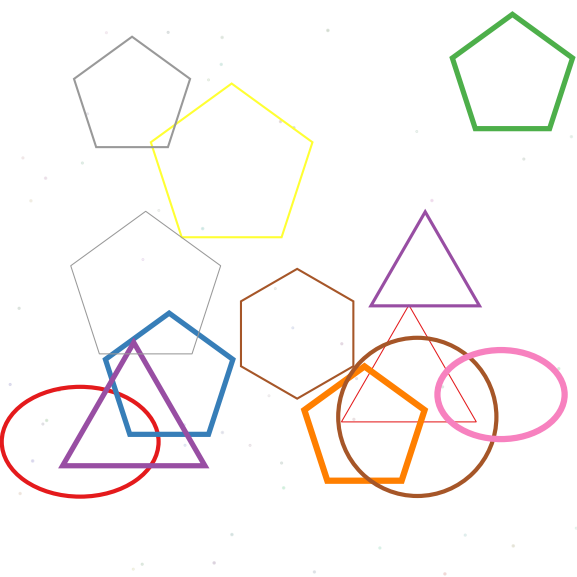[{"shape": "oval", "thickness": 2, "radius": 0.68, "center": [0.139, 0.234]}, {"shape": "triangle", "thickness": 0.5, "radius": 0.67, "center": [0.708, 0.336]}, {"shape": "pentagon", "thickness": 2.5, "radius": 0.58, "center": [0.293, 0.341]}, {"shape": "pentagon", "thickness": 2.5, "radius": 0.55, "center": [0.887, 0.865]}, {"shape": "triangle", "thickness": 1.5, "radius": 0.54, "center": [0.736, 0.524]}, {"shape": "triangle", "thickness": 2.5, "radius": 0.71, "center": [0.232, 0.264]}, {"shape": "pentagon", "thickness": 3, "radius": 0.55, "center": [0.631, 0.255]}, {"shape": "pentagon", "thickness": 1, "radius": 0.74, "center": [0.401, 0.707]}, {"shape": "circle", "thickness": 2, "radius": 0.68, "center": [0.723, 0.277]}, {"shape": "hexagon", "thickness": 1, "radius": 0.56, "center": [0.515, 0.421]}, {"shape": "oval", "thickness": 3, "radius": 0.55, "center": [0.868, 0.316]}, {"shape": "pentagon", "thickness": 0.5, "radius": 0.68, "center": [0.252, 0.497]}, {"shape": "pentagon", "thickness": 1, "radius": 0.53, "center": [0.229, 0.83]}]